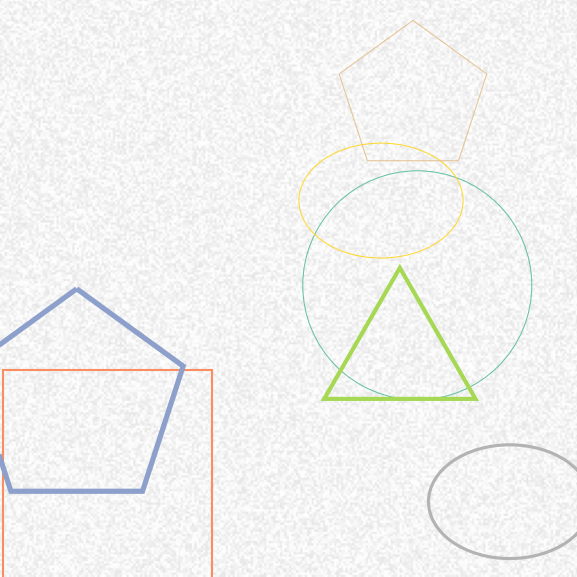[{"shape": "circle", "thickness": 0.5, "radius": 0.99, "center": [0.723, 0.505]}, {"shape": "square", "thickness": 1, "radius": 0.91, "center": [0.186, 0.176]}, {"shape": "pentagon", "thickness": 2.5, "radius": 0.97, "center": [0.133, 0.305]}, {"shape": "triangle", "thickness": 2, "radius": 0.76, "center": [0.692, 0.384]}, {"shape": "oval", "thickness": 0.5, "radius": 0.71, "center": [0.66, 0.652]}, {"shape": "pentagon", "thickness": 0.5, "radius": 0.67, "center": [0.715, 0.83]}, {"shape": "oval", "thickness": 1.5, "radius": 0.7, "center": [0.883, 0.13]}]